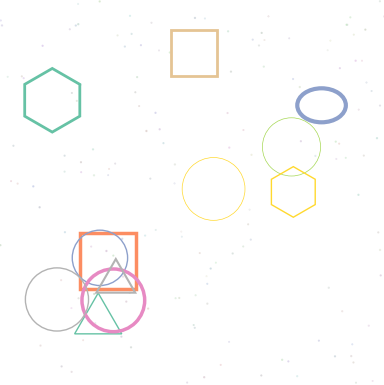[{"shape": "hexagon", "thickness": 2, "radius": 0.41, "center": [0.136, 0.74]}, {"shape": "triangle", "thickness": 1, "radius": 0.35, "center": [0.255, 0.168]}, {"shape": "square", "thickness": 2.5, "radius": 0.36, "center": [0.28, 0.321]}, {"shape": "oval", "thickness": 3, "radius": 0.32, "center": [0.835, 0.726]}, {"shape": "circle", "thickness": 1, "radius": 0.36, "center": [0.26, 0.33]}, {"shape": "circle", "thickness": 2.5, "radius": 0.41, "center": [0.294, 0.22]}, {"shape": "circle", "thickness": 0.5, "radius": 0.38, "center": [0.757, 0.618]}, {"shape": "hexagon", "thickness": 1, "radius": 0.33, "center": [0.762, 0.501]}, {"shape": "circle", "thickness": 0.5, "radius": 0.41, "center": [0.555, 0.509]}, {"shape": "square", "thickness": 2, "radius": 0.3, "center": [0.504, 0.863]}, {"shape": "circle", "thickness": 1, "radius": 0.41, "center": [0.148, 0.222]}, {"shape": "triangle", "thickness": 1.5, "radius": 0.29, "center": [0.301, 0.269]}]